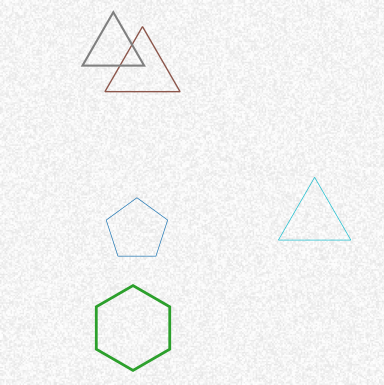[{"shape": "pentagon", "thickness": 0.5, "radius": 0.42, "center": [0.356, 0.402]}, {"shape": "hexagon", "thickness": 2, "radius": 0.55, "center": [0.345, 0.148]}, {"shape": "triangle", "thickness": 1, "radius": 0.56, "center": [0.37, 0.818]}, {"shape": "triangle", "thickness": 1.5, "radius": 0.46, "center": [0.294, 0.876]}, {"shape": "triangle", "thickness": 0.5, "radius": 0.54, "center": [0.817, 0.431]}]